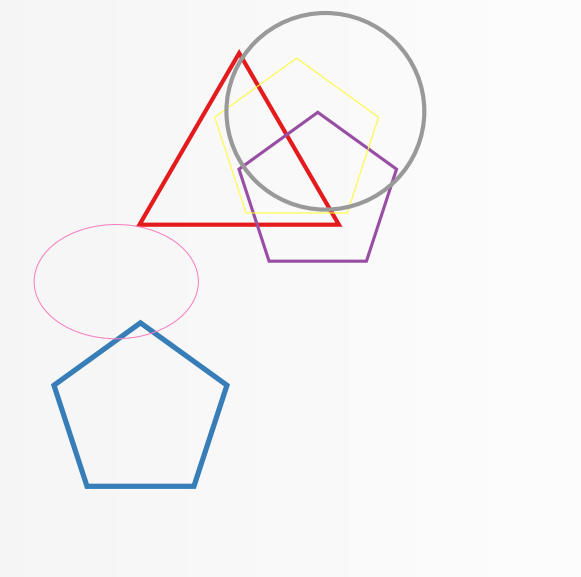[{"shape": "triangle", "thickness": 2, "radius": 0.99, "center": [0.411, 0.709]}, {"shape": "pentagon", "thickness": 2.5, "radius": 0.78, "center": [0.242, 0.284]}, {"shape": "pentagon", "thickness": 1.5, "radius": 0.71, "center": [0.547, 0.662]}, {"shape": "pentagon", "thickness": 0.5, "radius": 0.74, "center": [0.51, 0.75]}, {"shape": "oval", "thickness": 0.5, "radius": 0.71, "center": [0.2, 0.511]}, {"shape": "circle", "thickness": 2, "radius": 0.85, "center": [0.56, 0.806]}]